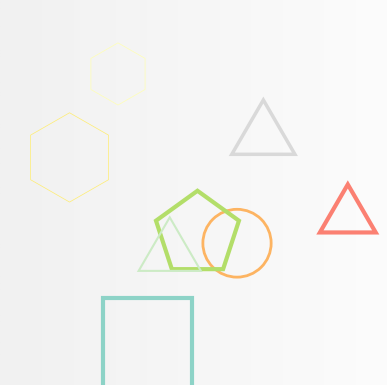[{"shape": "square", "thickness": 3, "radius": 0.57, "center": [0.381, 0.111]}, {"shape": "hexagon", "thickness": 0.5, "radius": 0.4, "center": [0.304, 0.808]}, {"shape": "triangle", "thickness": 3, "radius": 0.42, "center": [0.898, 0.438]}, {"shape": "circle", "thickness": 2, "radius": 0.44, "center": [0.612, 0.368]}, {"shape": "pentagon", "thickness": 3, "radius": 0.56, "center": [0.51, 0.392]}, {"shape": "triangle", "thickness": 2.5, "radius": 0.47, "center": [0.68, 0.646]}, {"shape": "triangle", "thickness": 1.5, "radius": 0.46, "center": [0.438, 0.343]}, {"shape": "hexagon", "thickness": 0.5, "radius": 0.58, "center": [0.179, 0.591]}]